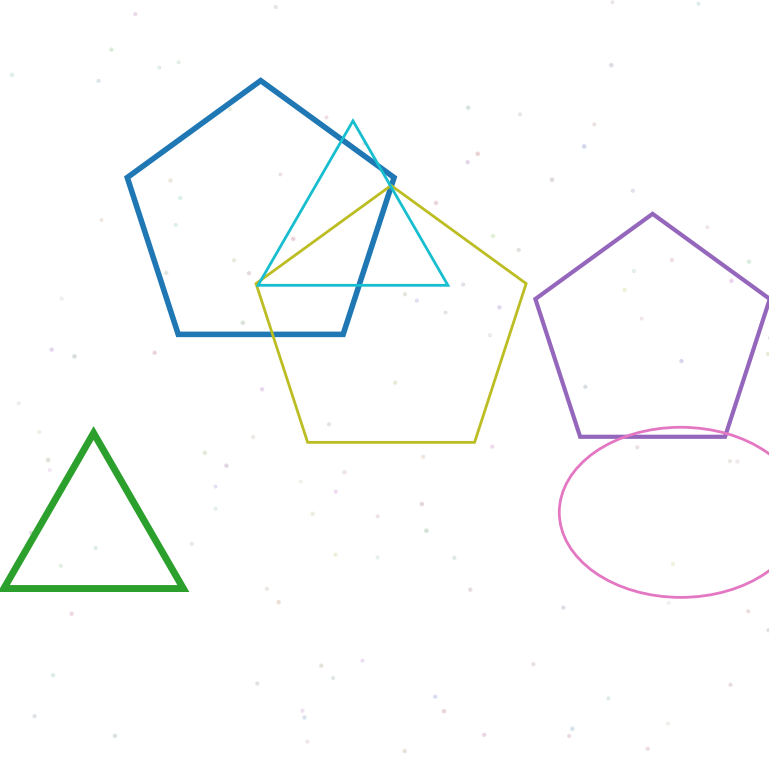[{"shape": "pentagon", "thickness": 2, "radius": 0.91, "center": [0.339, 0.713]}, {"shape": "triangle", "thickness": 2.5, "radius": 0.67, "center": [0.122, 0.303]}, {"shape": "pentagon", "thickness": 1.5, "radius": 0.8, "center": [0.848, 0.562]}, {"shape": "oval", "thickness": 1, "radius": 0.79, "center": [0.884, 0.335]}, {"shape": "pentagon", "thickness": 1, "radius": 0.92, "center": [0.508, 0.575]}, {"shape": "triangle", "thickness": 1, "radius": 0.71, "center": [0.458, 0.701]}]